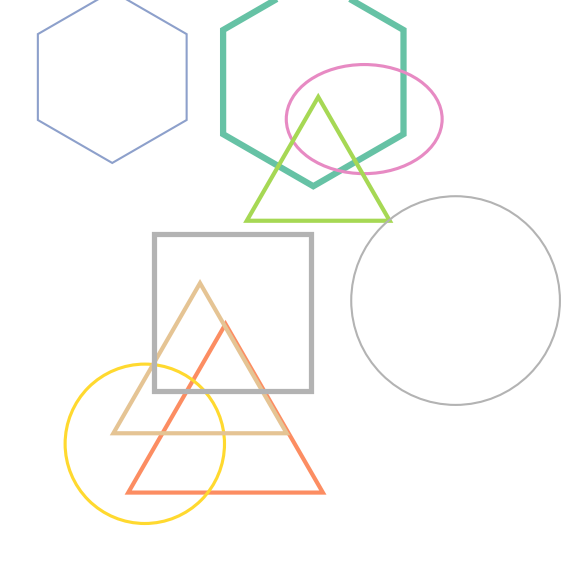[{"shape": "hexagon", "thickness": 3, "radius": 0.9, "center": [0.543, 0.857]}, {"shape": "triangle", "thickness": 2, "radius": 0.97, "center": [0.391, 0.243]}, {"shape": "hexagon", "thickness": 1, "radius": 0.74, "center": [0.194, 0.866]}, {"shape": "oval", "thickness": 1.5, "radius": 0.67, "center": [0.631, 0.793]}, {"shape": "triangle", "thickness": 2, "radius": 0.71, "center": [0.551, 0.688]}, {"shape": "circle", "thickness": 1.5, "radius": 0.69, "center": [0.251, 0.231]}, {"shape": "triangle", "thickness": 2, "radius": 0.87, "center": [0.346, 0.336]}, {"shape": "circle", "thickness": 1, "radius": 0.9, "center": [0.789, 0.479]}, {"shape": "square", "thickness": 2.5, "radius": 0.68, "center": [0.403, 0.458]}]